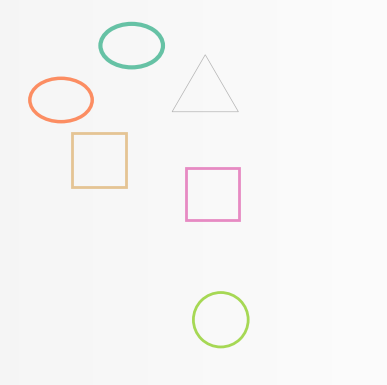[{"shape": "oval", "thickness": 3, "radius": 0.4, "center": [0.34, 0.882]}, {"shape": "oval", "thickness": 2.5, "radius": 0.4, "center": [0.157, 0.74]}, {"shape": "square", "thickness": 2, "radius": 0.34, "center": [0.549, 0.496]}, {"shape": "circle", "thickness": 2, "radius": 0.35, "center": [0.57, 0.169]}, {"shape": "square", "thickness": 2, "radius": 0.35, "center": [0.256, 0.585]}, {"shape": "triangle", "thickness": 0.5, "radius": 0.49, "center": [0.53, 0.759]}]